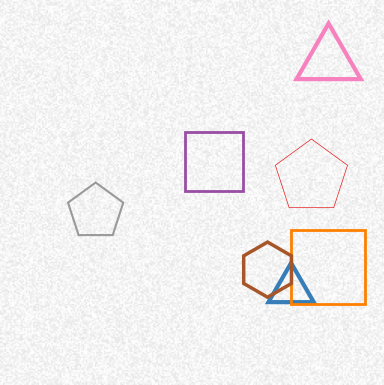[{"shape": "pentagon", "thickness": 0.5, "radius": 0.49, "center": [0.809, 0.54]}, {"shape": "triangle", "thickness": 3, "radius": 0.34, "center": [0.756, 0.249]}, {"shape": "square", "thickness": 2, "radius": 0.38, "center": [0.556, 0.58]}, {"shape": "square", "thickness": 2, "radius": 0.48, "center": [0.851, 0.307]}, {"shape": "hexagon", "thickness": 2.5, "radius": 0.36, "center": [0.695, 0.3]}, {"shape": "triangle", "thickness": 3, "radius": 0.48, "center": [0.854, 0.843]}, {"shape": "pentagon", "thickness": 1.5, "radius": 0.38, "center": [0.248, 0.45]}]